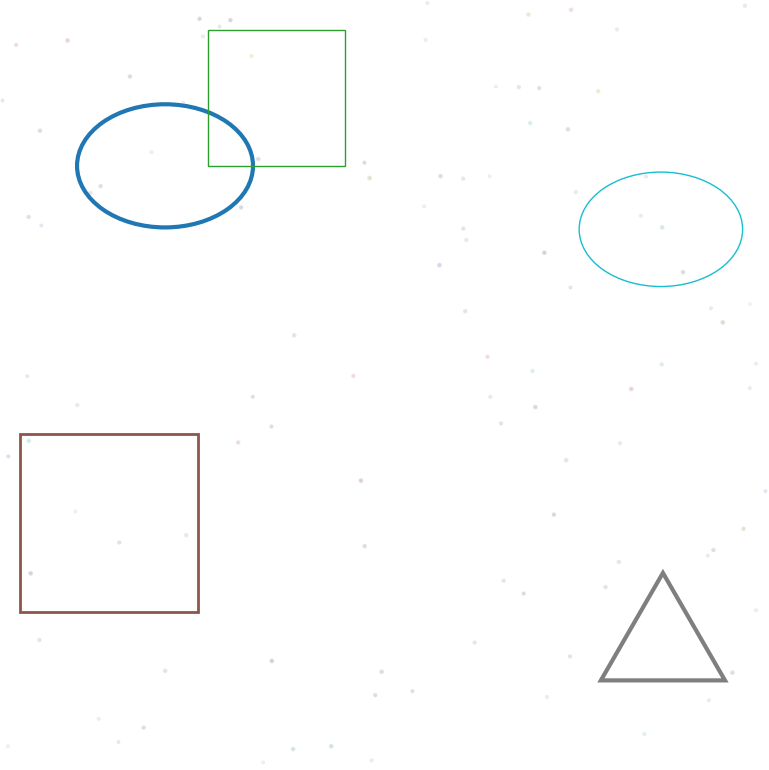[{"shape": "oval", "thickness": 1.5, "radius": 0.57, "center": [0.214, 0.785]}, {"shape": "square", "thickness": 0.5, "radius": 0.44, "center": [0.359, 0.873]}, {"shape": "square", "thickness": 1, "radius": 0.58, "center": [0.141, 0.321]}, {"shape": "triangle", "thickness": 1.5, "radius": 0.47, "center": [0.861, 0.163]}, {"shape": "oval", "thickness": 0.5, "radius": 0.53, "center": [0.858, 0.702]}]